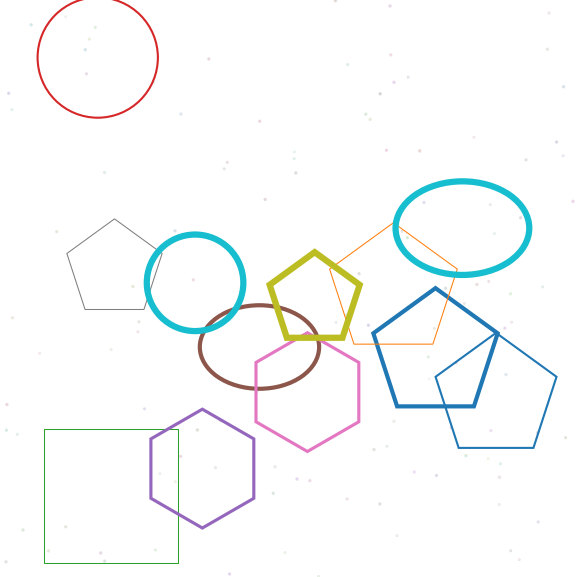[{"shape": "pentagon", "thickness": 2, "radius": 0.57, "center": [0.754, 0.387]}, {"shape": "pentagon", "thickness": 1, "radius": 0.55, "center": [0.859, 0.313]}, {"shape": "pentagon", "thickness": 0.5, "radius": 0.58, "center": [0.681, 0.497]}, {"shape": "square", "thickness": 0.5, "radius": 0.58, "center": [0.192, 0.141]}, {"shape": "circle", "thickness": 1, "radius": 0.52, "center": [0.169, 0.899]}, {"shape": "hexagon", "thickness": 1.5, "radius": 0.51, "center": [0.35, 0.188]}, {"shape": "oval", "thickness": 2, "radius": 0.52, "center": [0.449, 0.398]}, {"shape": "hexagon", "thickness": 1.5, "radius": 0.51, "center": [0.532, 0.32]}, {"shape": "pentagon", "thickness": 0.5, "radius": 0.43, "center": [0.198, 0.533]}, {"shape": "pentagon", "thickness": 3, "radius": 0.41, "center": [0.545, 0.481]}, {"shape": "circle", "thickness": 3, "radius": 0.42, "center": [0.338, 0.509]}, {"shape": "oval", "thickness": 3, "radius": 0.58, "center": [0.801, 0.604]}]